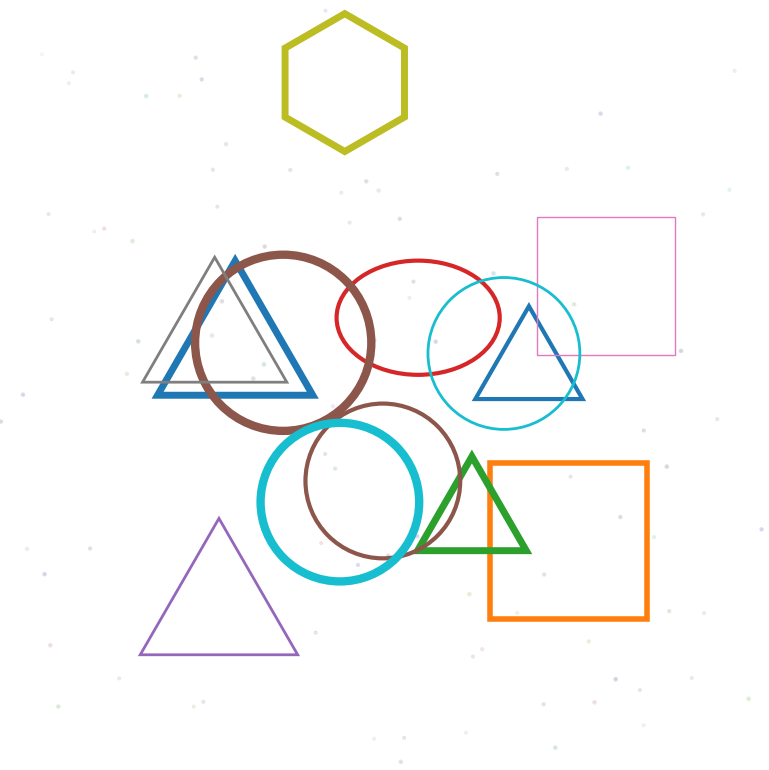[{"shape": "triangle", "thickness": 2.5, "radius": 0.58, "center": [0.305, 0.545]}, {"shape": "triangle", "thickness": 1.5, "radius": 0.4, "center": [0.687, 0.522]}, {"shape": "square", "thickness": 2, "radius": 0.51, "center": [0.738, 0.297]}, {"shape": "triangle", "thickness": 2.5, "radius": 0.41, "center": [0.613, 0.326]}, {"shape": "oval", "thickness": 1.5, "radius": 0.53, "center": [0.543, 0.587]}, {"shape": "triangle", "thickness": 1, "radius": 0.59, "center": [0.284, 0.209]}, {"shape": "circle", "thickness": 3, "radius": 0.57, "center": [0.368, 0.555]}, {"shape": "circle", "thickness": 1.5, "radius": 0.5, "center": [0.497, 0.375]}, {"shape": "square", "thickness": 0.5, "radius": 0.45, "center": [0.788, 0.629]}, {"shape": "triangle", "thickness": 1, "radius": 0.54, "center": [0.279, 0.558]}, {"shape": "hexagon", "thickness": 2.5, "radius": 0.45, "center": [0.448, 0.893]}, {"shape": "circle", "thickness": 1, "radius": 0.49, "center": [0.654, 0.541]}, {"shape": "circle", "thickness": 3, "radius": 0.51, "center": [0.441, 0.348]}]